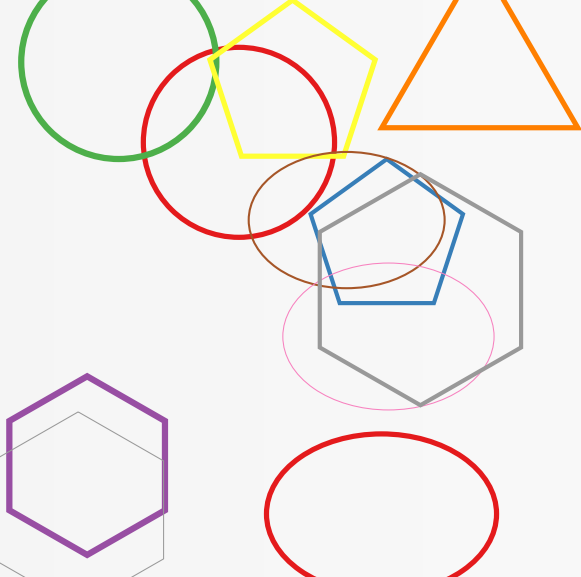[{"shape": "circle", "thickness": 2.5, "radius": 0.82, "center": [0.411, 0.753]}, {"shape": "oval", "thickness": 2.5, "radius": 0.99, "center": [0.656, 0.109]}, {"shape": "pentagon", "thickness": 2, "radius": 0.69, "center": [0.665, 0.586]}, {"shape": "circle", "thickness": 3, "radius": 0.84, "center": [0.204, 0.892]}, {"shape": "hexagon", "thickness": 3, "radius": 0.77, "center": [0.15, 0.193]}, {"shape": "triangle", "thickness": 2.5, "radius": 0.97, "center": [0.825, 0.875]}, {"shape": "pentagon", "thickness": 2.5, "radius": 0.75, "center": [0.503, 0.85]}, {"shape": "oval", "thickness": 1, "radius": 0.84, "center": [0.596, 0.618]}, {"shape": "oval", "thickness": 0.5, "radius": 0.91, "center": [0.668, 0.416]}, {"shape": "hexagon", "thickness": 0.5, "radius": 0.85, "center": [0.135, 0.116]}, {"shape": "hexagon", "thickness": 2, "radius": 1.0, "center": [0.723, 0.497]}]